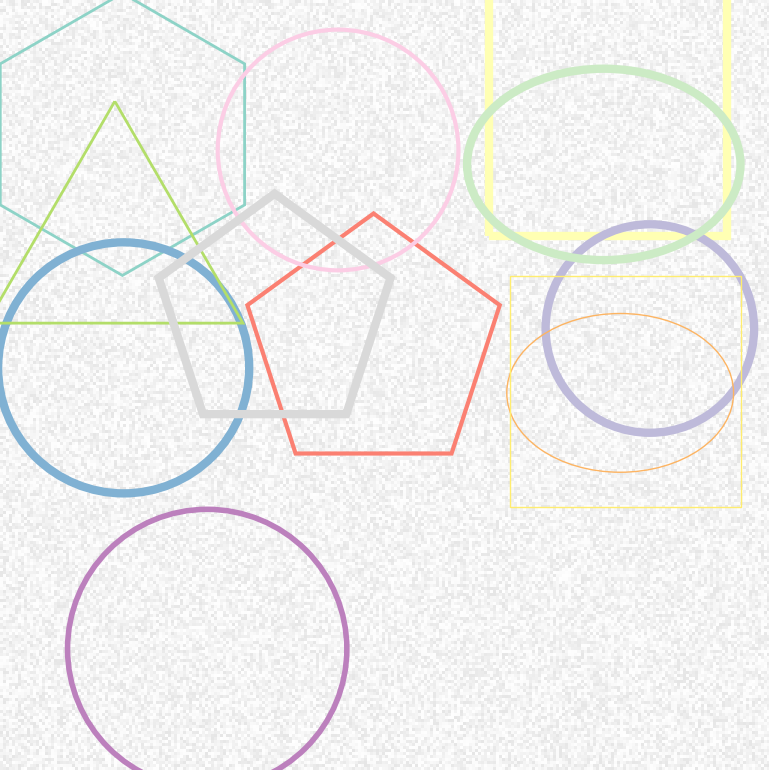[{"shape": "hexagon", "thickness": 1, "radius": 0.92, "center": [0.159, 0.825]}, {"shape": "square", "thickness": 3, "radius": 0.77, "center": [0.79, 0.848]}, {"shape": "circle", "thickness": 3, "radius": 0.68, "center": [0.844, 0.573]}, {"shape": "pentagon", "thickness": 1.5, "radius": 0.86, "center": [0.485, 0.55]}, {"shape": "circle", "thickness": 3, "radius": 0.82, "center": [0.161, 0.522]}, {"shape": "oval", "thickness": 0.5, "radius": 0.74, "center": [0.805, 0.49]}, {"shape": "triangle", "thickness": 1, "radius": 0.96, "center": [0.149, 0.676]}, {"shape": "circle", "thickness": 1.5, "radius": 0.78, "center": [0.439, 0.805]}, {"shape": "pentagon", "thickness": 3, "radius": 0.79, "center": [0.357, 0.59]}, {"shape": "circle", "thickness": 2, "radius": 0.91, "center": [0.269, 0.157]}, {"shape": "oval", "thickness": 3, "radius": 0.89, "center": [0.784, 0.786]}, {"shape": "square", "thickness": 0.5, "radius": 0.75, "center": [0.812, 0.492]}]